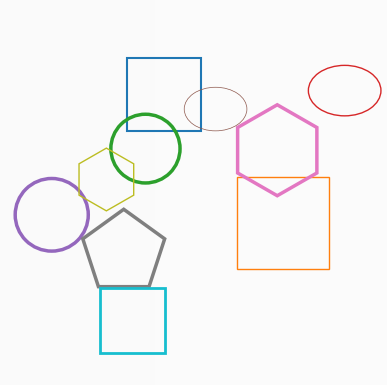[{"shape": "square", "thickness": 1.5, "radius": 0.48, "center": [0.423, 0.754]}, {"shape": "square", "thickness": 1, "radius": 0.6, "center": [0.73, 0.421]}, {"shape": "circle", "thickness": 2.5, "radius": 0.45, "center": [0.375, 0.614]}, {"shape": "oval", "thickness": 1, "radius": 0.47, "center": [0.889, 0.765]}, {"shape": "circle", "thickness": 2.5, "radius": 0.47, "center": [0.134, 0.442]}, {"shape": "oval", "thickness": 0.5, "radius": 0.4, "center": [0.556, 0.717]}, {"shape": "hexagon", "thickness": 2.5, "radius": 0.59, "center": [0.715, 0.61]}, {"shape": "pentagon", "thickness": 2.5, "radius": 0.56, "center": [0.319, 0.345]}, {"shape": "hexagon", "thickness": 1, "radius": 0.41, "center": [0.274, 0.534]}, {"shape": "square", "thickness": 2, "radius": 0.42, "center": [0.343, 0.168]}]